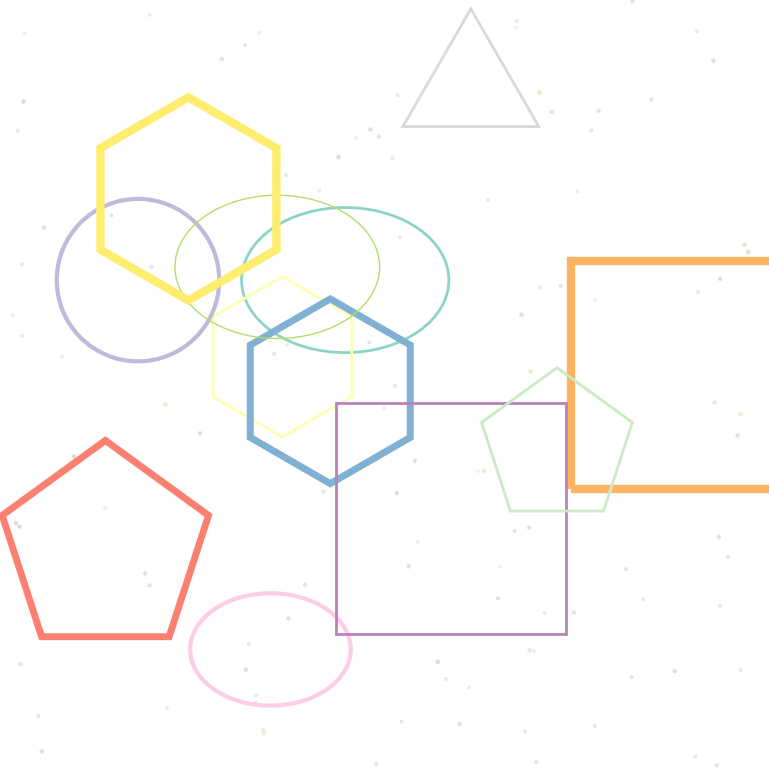[{"shape": "oval", "thickness": 1, "radius": 0.67, "center": [0.448, 0.636]}, {"shape": "hexagon", "thickness": 1, "radius": 0.52, "center": [0.367, 0.537]}, {"shape": "circle", "thickness": 1.5, "radius": 0.53, "center": [0.179, 0.636]}, {"shape": "pentagon", "thickness": 2.5, "radius": 0.7, "center": [0.137, 0.287]}, {"shape": "hexagon", "thickness": 2.5, "radius": 0.6, "center": [0.429, 0.492]}, {"shape": "square", "thickness": 3, "radius": 0.74, "center": [0.89, 0.513]}, {"shape": "oval", "thickness": 0.5, "radius": 0.66, "center": [0.36, 0.653]}, {"shape": "oval", "thickness": 1.5, "radius": 0.52, "center": [0.351, 0.157]}, {"shape": "triangle", "thickness": 1, "radius": 0.51, "center": [0.611, 0.887]}, {"shape": "square", "thickness": 1, "radius": 0.75, "center": [0.585, 0.327]}, {"shape": "pentagon", "thickness": 1, "radius": 0.51, "center": [0.723, 0.42]}, {"shape": "hexagon", "thickness": 3, "radius": 0.66, "center": [0.245, 0.742]}]